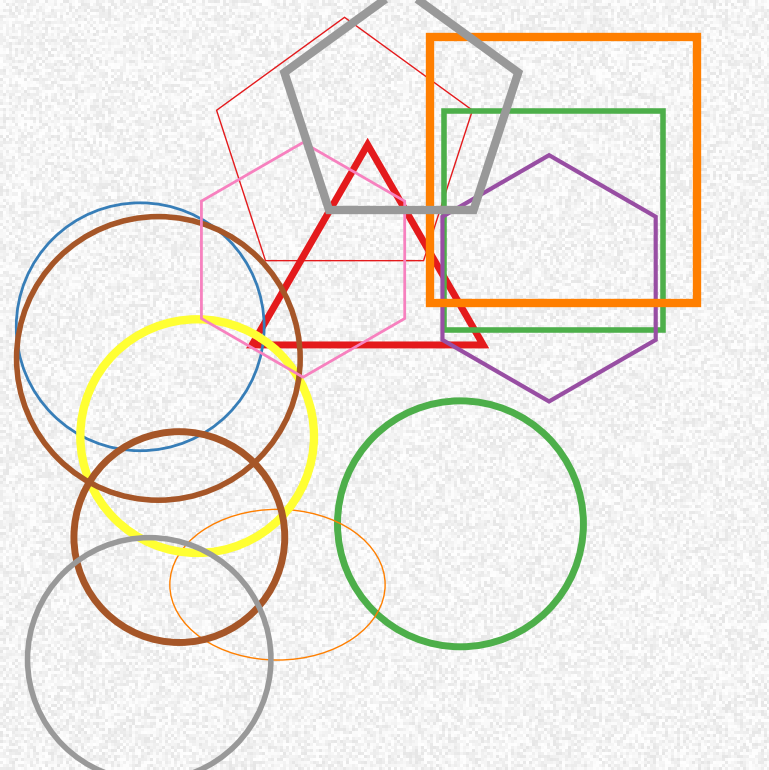[{"shape": "triangle", "thickness": 2.5, "radius": 0.87, "center": [0.477, 0.639]}, {"shape": "pentagon", "thickness": 0.5, "radius": 0.87, "center": [0.447, 0.803]}, {"shape": "circle", "thickness": 1, "radius": 0.8, "center": [0.182, 0.576]}, {"shape": "circle", "thickness": 2.5, "radius": 0.8, "center": [0.598, 0.32]}, {"shape": "square", "thickness": 2, "radius": 0.71, "center": [0.718, 0.714]}, {"shape": "hexagon", "thickness": 1.5, "radius": 0.8, "center": [0.713, 0.639]}, {"shape": "oval", "thickness": 0.5, "radius": 0.7, "center": [0.36, 0.241]}, {"shape": "square", "thickness": 3, "radius": 0.87, "center": [0.732, 0.779]}, {"shape": "circle", "thickness": 3, "radius": 0.76, "center": [0.256, 0.434]}, {"shape": "circle", "thickness": 2.5, "radius": 0.68, "center": [0.233, 0.302]}, {"shape": "circle", "thickness": 2, "radius": 0.92, "center": [0.206, 0.535]}, {"shape": "hexagon", "thickness": 1, "radius": 0.76, "center": [0.394, 0.663]}, {"shape": "pentagon", "thickness": 3, "radius": 0.8, "center": [0.521, 0.856]}, {"shape": "circle", "thickness": 2, "radius": 0.79, "center": [0.194, 0.144]}]